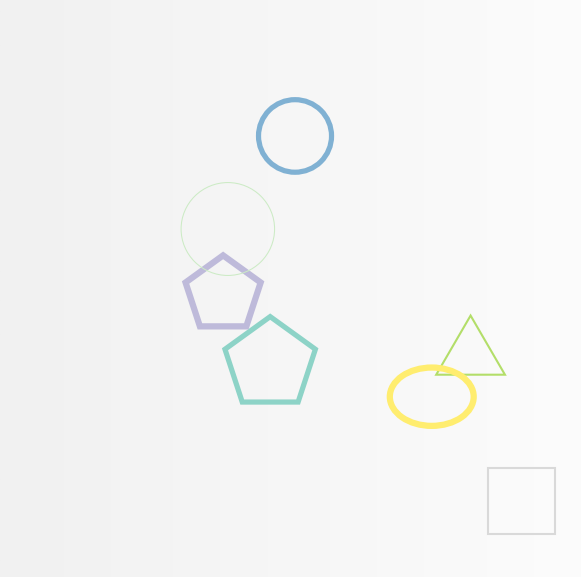[{"shape": "pentagon", "thickness": 2.5, "radius": 0.41, "center": [0.465, 0.369]}, {"shape": "pentagon", "thickness": 3, "radius": 0.34, "center": [0.384, 0.489]}, {"shape": "circle", "thickness": 2.5, "radius": 0.31, "center": [0.508, 0.764]}, {"shape": "triangle", "thickness": 1, "radius": 0.34, "center": [0.81, 0.384]}, {"shape": "square", "thickness": 1, "radius": 0.29, "center": [0.898, 0.132]}, {"shape": "circle", "thickness": 0.5, "radius": 0.4, "center": [0.392, 0.603]}, {"shape": "oval", "thickness": 3, "radius": 0.36, "center": [0.743, 0.312]}]